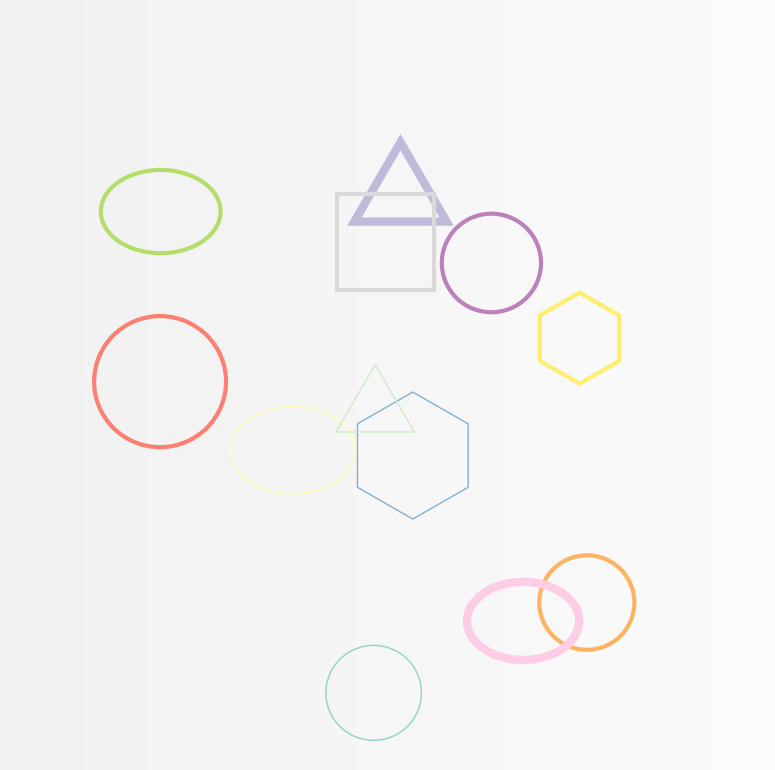[{"shape": "circle", "thickness": 0.5, "radius": 0.31, "center": [0.482, 0.1]}, {"shape": "oval", "thickness": 0.5, "radius": 0.4, "center": [0.377, 0.415]}, {"shape": "triangle", "thickness": 3, "radius": 0.34, "center": [0.517, 0.747]}, {"shape": "circle", "thickness": 1.5, "radius": 0.43, "center": [0.207, 0.504]}, {"shape": "hexagon", "thickness": 0.5, "radius": 0.41, "center": [0.533, 0.408]}, {"shape": "circle", "thickness": 1.5, "radius": 0.31, "center": [0.757, 0.217]}, {"shape": "oval", "thickness": 1.5, "radius": 0.39, "center": [0.207, 0.725]}, {"shape": "oval", "thickness": 3, "radius": 0.36, "center": [0.675, 0.194]}, {"shape": "square", "thickness": 1.5, "radius": 0.31, "center": [0.497, 0.686]}, {"shape": "circle", "thickness": 1.5, "radius": 0.32, "center": [0.634, 0.658]}, {"shape": "triangle", "thickness": 0.5, "radius": 0.29, "center": [0.484, 0.468]}, {"shape": "hexagon", "thickness": 1.5, "radius": 0.3, "center": [0.748, 0.561]}]